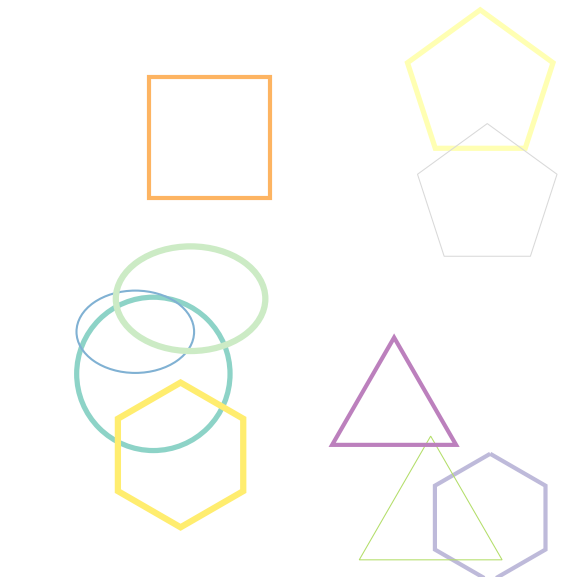[{"shape": "circle", "thickness": 2.5, "radius": 0.66, "center": [0.266, 0.352]}, {"shape": "pentagon", "thickness": 2.5, "radius": 0.66, "center": [0.832, 0.85]}, {"shape": "hexagon", "thickness": 2, "radius": 0.55, "center": [0.849, 0.103]}, {"shape": "oval", "thickness": 1, "radius": 0.51, "center": [0.234, 0.425]}, {"shape": "square", "thickness": 2, "radius": 0.52, "center": [0.363, 0.761]}, {"shape": "triangle", "thickness": 0.5, "radius": 0.71, "center": [0.746, 0.101]}, {"shape": "pentagon", "thickness": 0.5, "radius": 0.64, "center": [0.844, 0.658]}, {"shape": "triangle", "thickness": 2, "radius": 0.62, "center": [0.682, 0.291]}, {"shape": "oval", "thickness": 3, "radius": 0.65, "center": [0.33, 0.482]}, {"shape": "hexagon", "thickness": 3, "radius": 0.63, "center": [0.313, 0.211]}]